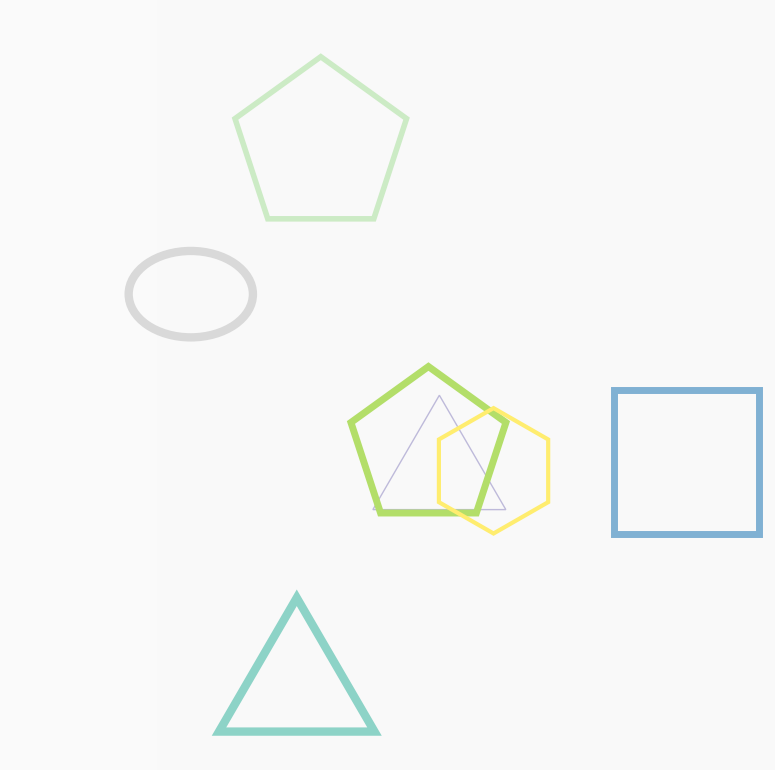[{"shape": "triangle", "thickness": 3, "radius": 0.58, "center": [0.383, 0.108]}, {"shape": "triangle", "thickness": 0.5, "radius": 0.5, "center": [0.567, 0.388]}, {"shape": "square", "thickness": 2.5, "radius": 0.47, "center": [0.886, 0.4]}, {"shape": "pentagon", "thickness": 2.5, "radius": 0.53, "center": [0.553, 0.419]}, {"shape": "oval", "thickness": 3, "radius": 0.4, "center": [0.246, 0.618]}, {"shape": "pentagon", "thickness": 2, "radius": 0.58, "center": [0.414, 0.81]}, {"shape": "hexagon", "thickness": 1.5, "radius": 0.41, "center": [0.637, 0.389]}]